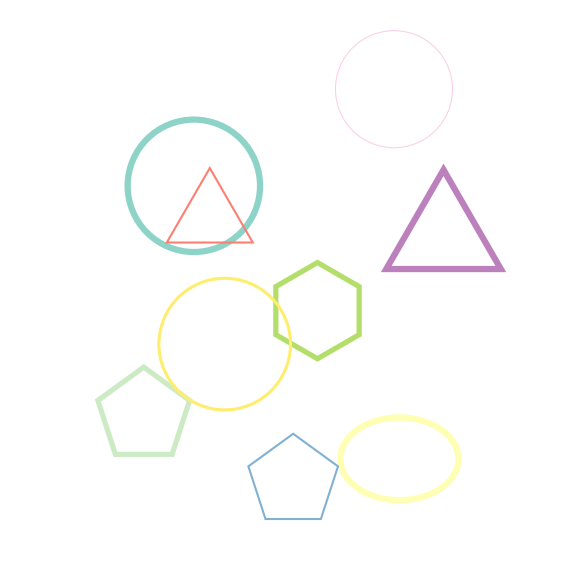[{"shape": "circle", "thickness": 3, "radius": 0.57, "center": [0.336, 0.677]}, {"shape": "oval", "thickness": 3, "radius": 0.51, "center": [0.692, 0.205]}, {"shape": "triangle", "thickness": 1, "radius": 0.43, "center": [0.363, 0.622]}, {"shape": "pentagon", "thickness": 1, "radius": 0.41, "center": [0.508, 0.166]}, {"shape": "hexagon", "thickness": 2.5, "radius": 0.42, "center": [0.55, 0.461]}, {"shape": "circle", "thickness": 0.5, "radius": 0.51, "center": [0.682, 0.845]}, {"shape": "triangle", "thickness": 3, "radius": 0.57, "center": [0.768, 0.591]}, {"shape": "pentagon", "thickness": 2.5, "radius": 0.42, "center": [0.249, 0.28]}, {"shape": "circle", "thickness": 1.5, "radius": 0.57, "center": [0.389, 0.403]}]